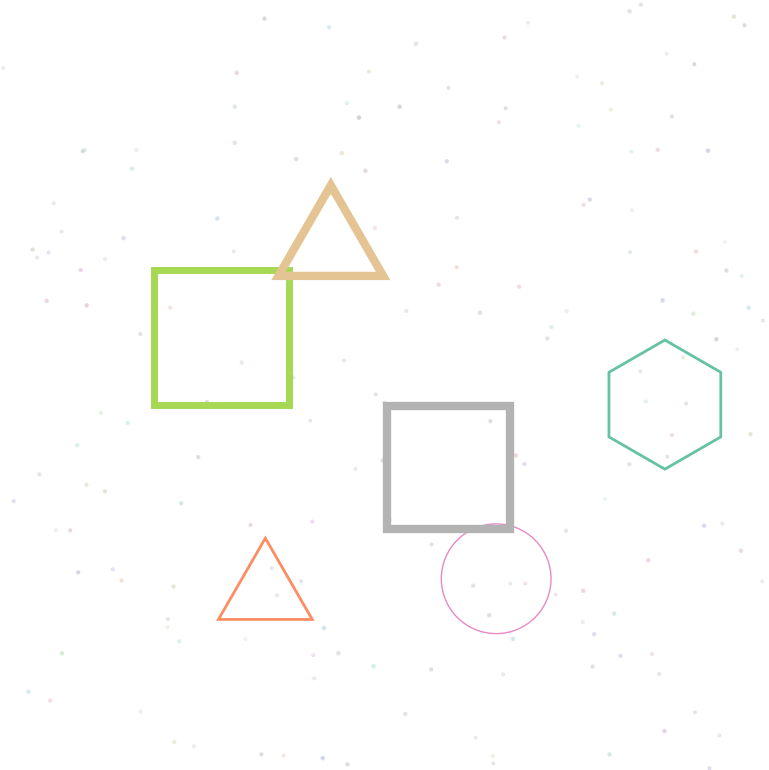[{"shape": "hexagon", "thickness": 1, "radius": 0.42, "center": [0.863, 0.475]}, {"shape": "triangle", "thickness": 1, "radius": 0.35, "center": [0.345, 0.231]}, {"shape": "circle", "thickness": 0.5, "radius": 0.36, "center": [0.644, 0.248]}, {"shape": "square", "thickness": 2.5, "radius": 0.44, "center": [0.288, 0.562]}, {"shape": "triangle", "thickness": 3, "radius": 0.39, "center": [0.43, 0.681]}, {"shape": "square", "thickness": 3, "radius": 0.4, "center": [0.582, 0.392]}]